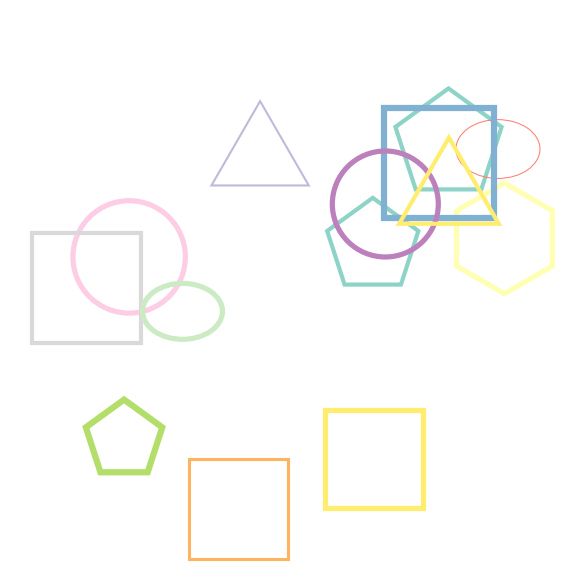[{"shape": "pentagon", "thickness": 2, "radius": 0.48, "center": [0.777, 0.749]}, {"shape": "pentagon", "thickness": 2, "radius": 0.42, "center": [0.645, 0.574]}, {"shape": "hexagon", "thickness": 2.5, "radius": 0.48, "center": [0.874, 0.586]}, {"shape": "triangle", "thickness": 1, "radius": 0.49, "center": [0.45, 0.727]}, {"shape": "oval", "thickness": 0.5, "radius": 0.36, "center": [0.862, 0.741]}, {"shape": "square", "thickness": 3, "radius": 0.48, "center": [0.76, 0.717]}, {"shape": "square", "thickness": 1.5, "radius": 0.43, "center": [0.413, 0.118]}, {"shape": "pentagon", "thickness": 3, "radius": 0.35, "center": [0.215, 0.238]}, {"shape": "circle", "thickness": 2.5, "radius": 0.49, "center": [0.224, 0.554]}, {"shape": "square", "thickness": 2, "radius": 0.47, "center": [0.15, 0.5]}, {"shape": "circle", "thickness": 2.5, "radius": 0.46, "center": [0.667, 0.646]}, {"shape": "oval", "thickness": 2.5, "radius": 0.35, "center": [0.316, 0.46]}, {"shape": "square", "thickness": 2.5, "radius": 0.42, "center": [0.647, 0.204]}, {"shape": "triangle", "thickness": 2, "radius": 0.5, "center": [0.777, 0.661]}]